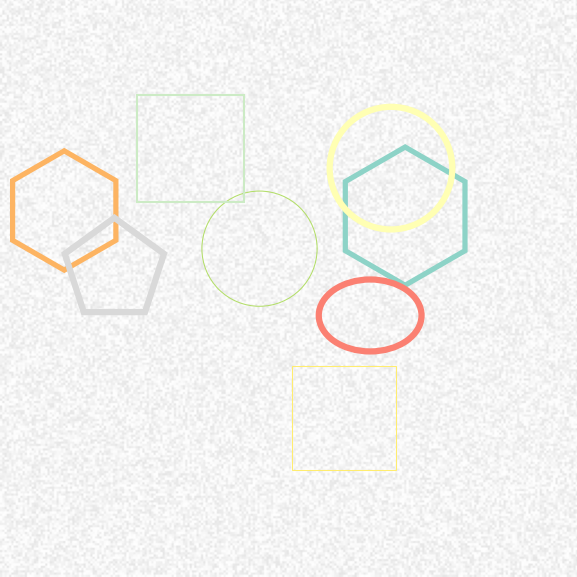[{"shape": "hexagon", "thickness": 2.5, "radius": 0.6, "center": [0.702, 0.625]}, {"shape": "circle", "thickness": 3, "radius": 0.53, "center": [0.677, 0.708]}, {"shape": "oval", "thickness": 3, "radius": 0.44, "center": [0.641, 0.453]}, {"shape": "hexagon", "thickness": 2.5, "radius": 0.52, "center": [0.111, 0.635]}, {"shape": "circle", "thickness": 0.5, "radius": 0.5, "center": [0.449, 0.569]}, {"shape": "pentagon", "thickness": 3, "radius": 0.45, "center": [0.198, 0.532]}, {"shape": "square", "thickness": 1, "radius": 0.46, "center": [0.33, 0.742]}, {"shape": "square", "thickness": 0.5, "radius": 0.45, "center": [0.596, 0.275]}]